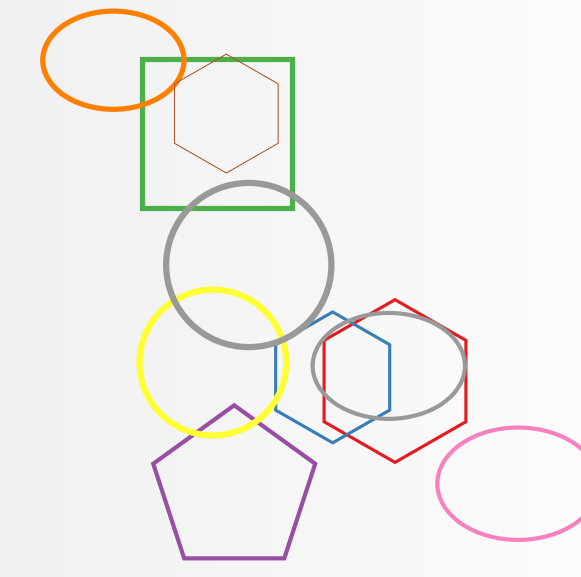[{"shape": "hexagon", "thickness": 1.5, "radius": 0.7, "center": [0.68, 0.339]}, {"shape": "hexagon", "thickness": 1.5, "radius": 0.57, "center": [0.572, 0.346]}, {"shape": "square", "thickness": 2.5, "radius": 0.64, "center": [0.373, 0.768]}, {"shape": "pentagon", "thickness": 2, "radius": 0.73, "center": [0.403, 0.151]}, {"shape": "oval", "thickness": 2.5, "radius": 0.61, "center": [0.195, 0.895]}, {"shape": "circle", "thickness": 3, "radius": 0.63, "center": [0.366, 0.371]}, {"shape": "hexagon", "thickness": 0.5, "radius": 0.51, "center": [0.389, 0.802]}, {"shape": "oval", "thickness": 2, "radius": 0.69, "center": [0.891, 0.162]}, {"shape": "oval", "thickness": 2, "radius": 0.65, "center": [0.669, 0.366]}, {"shape": "circle", "thickness": 3, "radius": 0.71, "center": [0.428, 0.54]}]